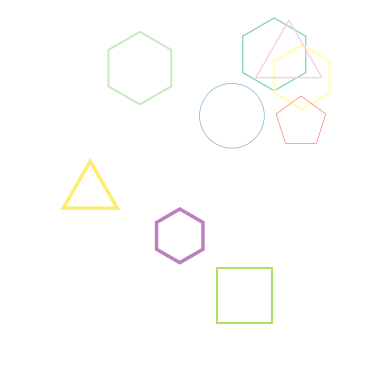[{"shape": "hexagon", "thickness": 1, "radius": 0.47, "center": [0.712, 0.859]}, {"shape": "hexagon", "thickness": 1.5, "radius": 0.42, "center": [0.784, 0.8]}, {"shape": "pentagon", "thickness": 0.5, "radius": 0.34, "center": [0.782, 0.683]}, {"shape": "circle", "thickness": 0.5, "radius": 0.42, "center": [0.602, 0.699]}, {"shape": "square", "thickness": 1.5, "radius": 0.36, "center": [0.635, 0.233]}, {"shape": "triangle", "thickness": 1, "radius": 0.5, "center": [0.751, 0.848]}, {"shape": "hexagon", "thickness": 2.5, "radius": 0.35, "center": [0.467, 0.387]}, {"shape": "hexagon", "thickness": 1.5, "radius": 0.47, "center": [0.363, 0.823]}, {"shape": "triangle", "thickness": 2.5, "radius": 0.41, "center": [0.234, 0.5]}]